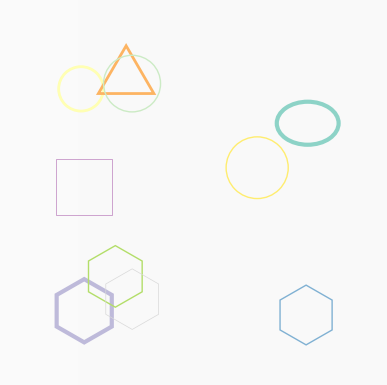[{"shape": "oval", "thickness": 3, "radius": 0.4, "center": [0.794, 0.68]}, {"shape": "circle", "thickness": 2, "radius": 0.29, "center": [0.209, 0.769]}, {"shape": "hexagon", "thickness": 3, "radius": 0.41, "center": [0.217, 0.193]}, {"shape": "hexagon", "thickness": 1, "radius": 0.39, "center": [0.79, 0.182]}, {"shape": "triangle", "thickness": 2, "radius": 0.41, "center": [0.325, 0.798]}, {"shape": "hexagon", "thickness": 1, "radius": 0.4, "center": [0.298, 0.282]}, {"shape": "hexagon", "thickness": 0.5, "radius": 0.39, "center": [0.341, 0.223]}, {"shape": "square", "thickness": 0.5, "radius": 0.37, "center": [0.217, 0.514]}, {"shape": "circle", "thickness": 1, "radius": 0.37, "center": [0.341, 0.783]}, {"shape": "circle", "thickness": 1, "radius": 0.4, "center": [0.664, 0.564]}]